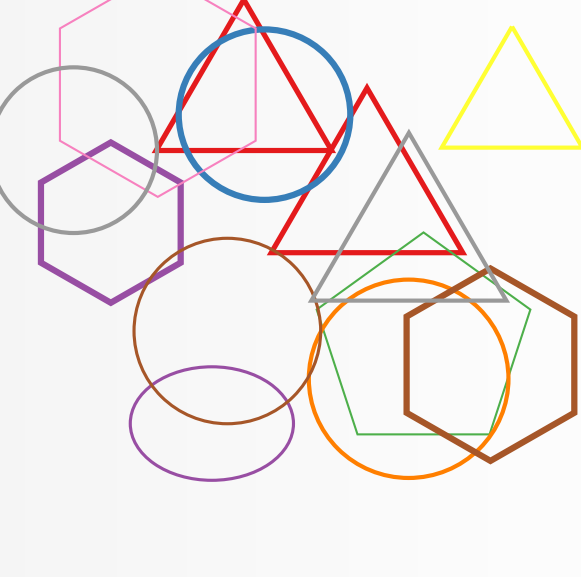[{"shape": "triangle", "thickness": 2.5, "radius": 0.95, "center": [0.631, 0.657]}, {"shape": "triangle", "thickness": 2.5, "radius": 0.87, "center": [0.42, 0.826]}, {"shape": "circle", "thickness": 3, "radius": 0.74, "center": [0.455, 0.801]}, {"shape": "pentagon", "thickness": 1, "radius": 0.97, "center": [0.729, 0.403]}, {"shape": "oval", "thickness": 1.5, "radius": 0.7, "center": [0.365, 0.266]}, {"shape": "hexagon", "thickness": 3, "radius": 0.69, "center": [0.191, 0.614]}, {"shape": "circle", "thickness": 2, "radius": 0.86, "center": [0.703, 0.343]}, {"shape": "triangle", "thickness": 2, "radius": 0.7, "center": [0.881, 0.813]}, {"shape": "hexagon", "thickness": 3, "radius": 0.83, "center": [0.844, 0.368]}, {"shape": "circle", "thickness": 1.5, "radius": 0.8, "center": [0.391, 0.426]}, {"shape": "hexagon", "thickness": 1, "radius": 0.97, "center": [0.271, 0.853]}, {"shape": "circle", "thickness": 2, "radius": 0.72, "center": [0.127, 0.739]}, {"shape": "triangle", "thickness": 2, "radius": 0.97, "center": [0.703, 0.575]}]